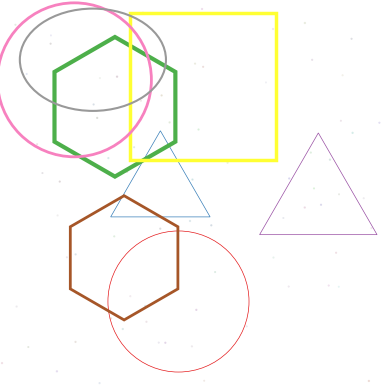[{"shape": "circle", "thickness": 0.5, "radius": 0.92, "center": [0.464, 0.217]}, {"shape": "triangle", "thickness": 0.5, "radius": 0.75, "center": [0.417, 0.511]}, {"shape": "hexagon", "thickness": 3, "radius": 0.91, "center": [0.299, 0.723]}, {"shape": "triangle", "thickness": 0.5, "radius": 0.88, "center": [0.827, 0.479]}, {"shape": "square", "thickness": 2.5, "radius": 0.95, "center": [0.527, 0.775]}, {"shape": "hexagon", "thickness": 2, "radius": 0.81, "center": [0.322, 0.33]}, {"shape": "circle", "thickness": 2, "radius": 1.0, "center": [0.193, 0.793]}, {"shape": "oval", "thickness": 1.5, "radius": 0.95, "center": [0.241, 0.845]}]